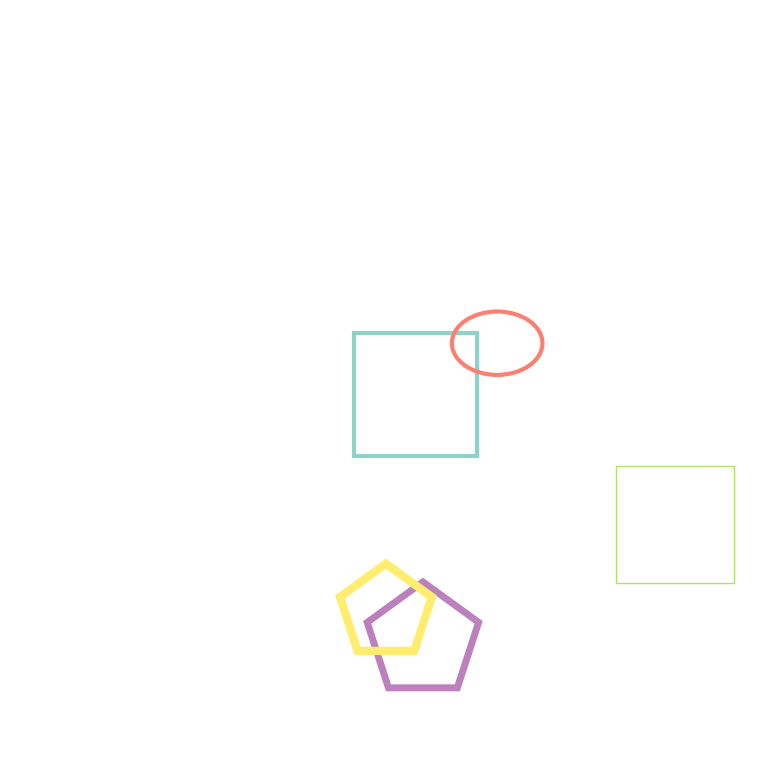[{"shape": "square", "thickness": 1.5, "radius": 0.4, "center": [0.539, 0.487]}, {"shape": "oval", "thickness": 1.5, "radius": 0.29, "center": [0.646, 0.554]}, {"shape": "square", "thickness": 0.5, "radius": 0.38, "center": [0.877, 0.319]}, {"shape": "pentagon", "thickness": 2.5, "radius": 0.38, "center": [0.549, 0.168]}, {"shape": "pentagon", "thickness": 3, "radius": 0.31, "center": [0.501, 0.205]}]